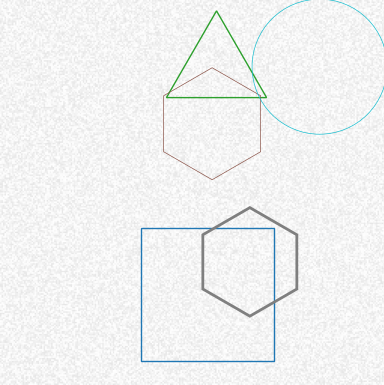[{"shape": "square", "thickness": 1, "radius": 0.86, "center": [0.539, 0.236]}, {"shape": "triangle", "thickness": 1, "radius": 0.75, "center": [0.562, 0.822]}, {"shape": "hexagon", "thickness": 0.5, "radius": 0.73, "center": [0.551, 0.679]}, {"shape": "hexagon", "thickness": 2, "radius": 0.7, "center": [0.649, 0.32]}, {"shape": "circle", "thickness": 0.5, "radius": 0.88, "center": [0.83, 0.827]}]